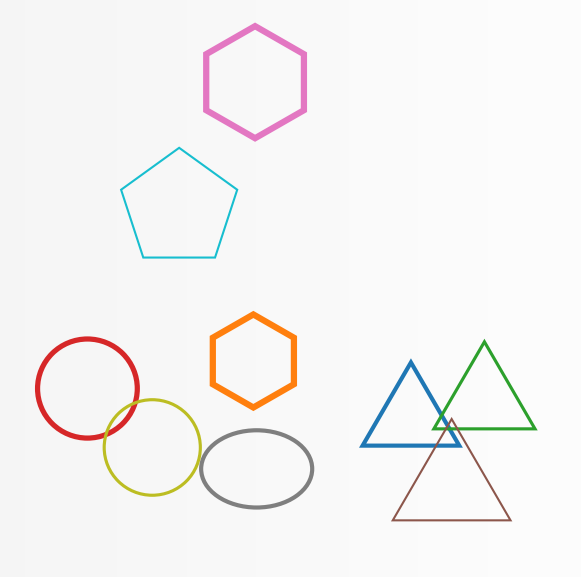[{"shape": "triangle", "thickness": 2, "radius": 0.48, "center": [0.707, 0.275]}, {"shape": "hexagon", "thickness": 3, "radius": 0.4, "center": [0.436, 0.374]}, {"shape": "triangle", "thickness": 1.5, "radius": 0.5, "center": [0.833, 0.307]}, {"shape": "circle", "thickness": 2.5, "radius": 0.43, "center": [0.15, 0.326]}, {"shape": "triangle", "thickness": 1, "radius": 0.58, "center": [0.777, 0.157]}, {"shape": "hexagon", "thickness": 3, "radius": 0.49, "center": [0.439, 0.857]}, {"shape": "oval", "thickness": 2, "radius": 0.48, "center": [0.442, 0.187]}, {"shape": "circle", "thickness": 1.5, "radius": 0.41, "center": [0.262, 0.224]}, {"shape": "pentagon", "thickness": 1, "radius": 0.53, "center": [0.308, 0.638]}]